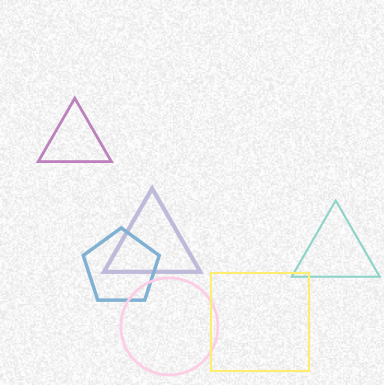[{"shape": "triangle", "thickness": 1.5, "radius": 0.66, "center": [0.872, 0.347]}, {"shape": "triangle", "thickness": 3, "radius": 0.72, "center": [0.395, 0.366]}, {"shape": "pentagon", "thickness": 2.5, "radius": 0.52, "center": [0.315, 0.304]}, {"shape": "circle", "thickness": 2, "radius": 0.63, "center": [0.44, 0.152]}, {"shape": "triangle", "thickness": 2, "radius": 0.55, "center": [0.194, 0.635]}, {"shape": "square", "thickness": 1.5, "radius": 0.63, "center": [0.675, 0.164]}]